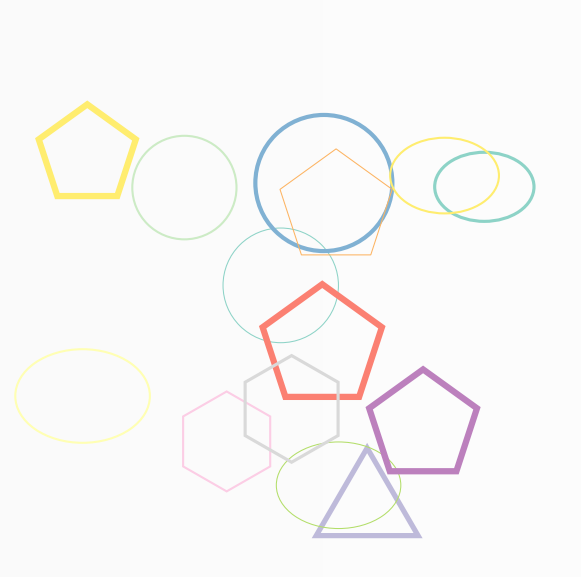[{"shape": "circle", "thickness": 0.5, "radius": 0.5, "center": [0.483, 0.505]}, {"shape": "oval", "thickness": 1.5, "radius": 0.43, "center": [0.833, 0.676]}, {"shape": "oval", "thickness": 1, "radius": 0.58, "center": [0.142, 0.313]}, {"shape": "triangle", "thickness": 2.5, "radius": 0.51, "center": [0.632, 0.122]}, {"shape": "pentagon", "thickness": 3, "radius": 0.54, "center": [0.554, 0.399]}, {"shape": "circle", "thickness": 2, "radius": 0.59, "center": [0.557, 0.682]}, {"shape": "pentagon", "thickness": 0.5, "radius": 0.51, "center": [0.578, 0.64]}, {"shape": "oval", "thickness": 0.5, "radius": 0.54, "center": [0.582, 0.159]}, {"shape": "hexagon", "thickness": 1, "radius": 0.43, "center": [0.39, 0.235]}, {"shape": "hexagon", "thickness": 1.5, "radius": 0.46, "center": [0.502, 0.291]}, {"shape": "pentagon", "thickness": 3, "radius": 0.49, "center": [0.728, 0.262]}, {"shape": "circle", "thickness": 1, "radius": 0.45, "center": [0.317, 0.674]}, {"shape": "pentagon", "thickness": 3, "radius": 0.44, "center": [0.15, 0.731]}, {"shape": "oval", "thickness": 1, "radius": 0.47, "center": [0.765, 0.695]}]